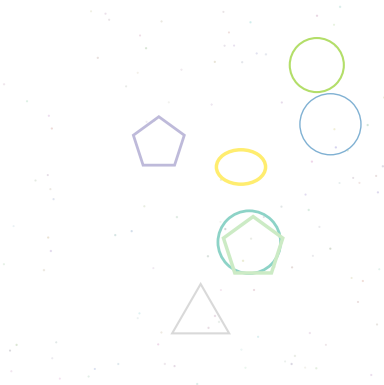[{"shape": "circle", "thickness": 2, "radius": 0.41, "center": [0.647, 0.371]}, {"shape": "pentagon", "thickness": 2, "radius": 0.35, "center": [0.413, 0.627]}, {"shape": "circle", "thickness": 1, "radius": 0.4, "center": [0.858, 0.677]}, {"shape": "circle", "thickness": 1.5, "radius": 0.35, "center": [0.823, 0.831]}, {"shape": "triangle", "thickness": 1.5, "radius": 0.43, "center": [0.521, 0.177]}, {"shape": "pentagon", "thickness": 2.5, "radius": 0.4, "center": [0.657, 0.357]}, {"shape": "oval", "thickness": 2.5, "radius": 0.32, "center": [0.626, 0.566]}]